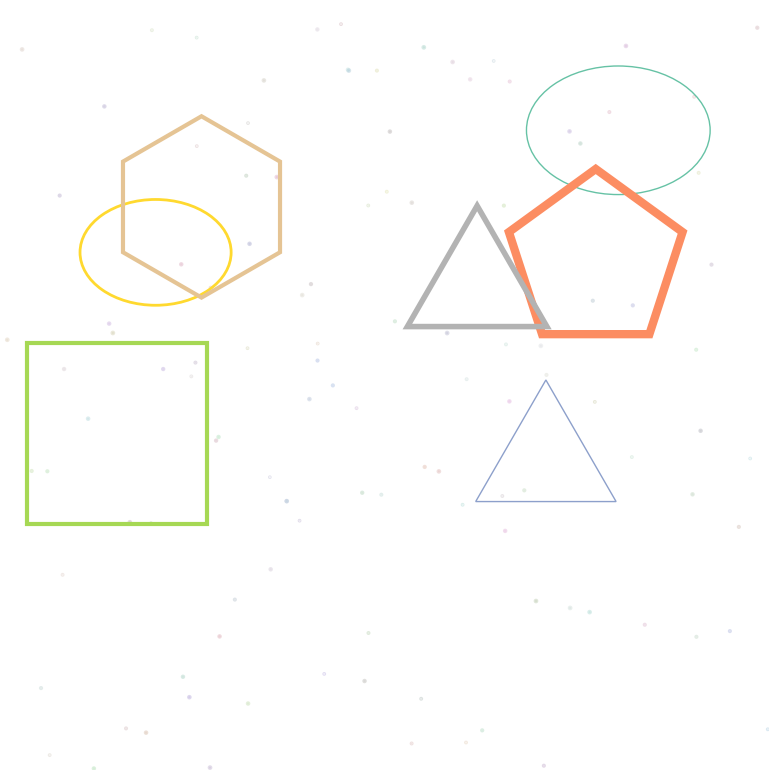[{"shape": "oval", "thickness": 0.5, "radius": 0.6, "center": [0.803, 0.831]}, {"shape": "pentagon", "thickness": 3, "radius": 0.59, "center": [0.774, 0.662]}, {"shape": "triangle", "thickness": 0.5, "radius": 0.53, "center": [0.709, 0.401]}, {"shape": "square", "thickness": 1.5, "radius": 0.59, "center": [0.152, 0.437]}, {"shape": "oval", "thickness": 1, "radius": 0.49, "center": [0.202, 0.672]}, {"shape": "hexagon", "thickness": 1.5, "radius": 0.59, "center": [0.262, 0.731]}, {"shape": "triangle", "thickness": 2, "radius": 0.52, "center": [0.62, 0.628]}]